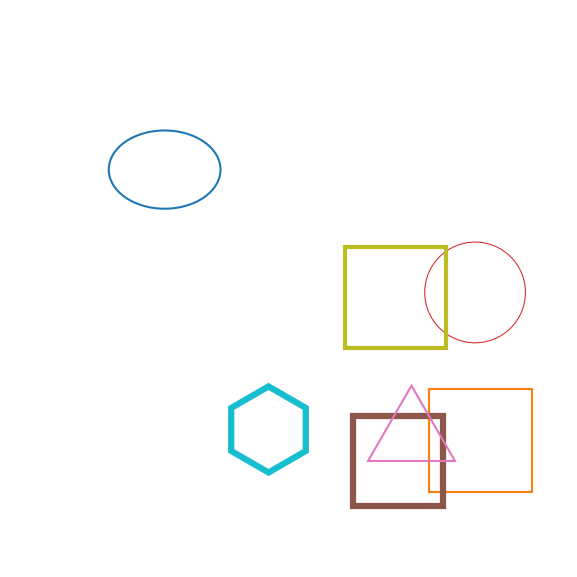[{"shape": "oval", "thickness": 1, "radius": 0.48, "center": [0.285, 0.705]}, {"shape": "square", "thickness": 1, "radius": 0.45, "center": [0.831, 0.237]}, {"shape": "circle", "thickness": 0.5, "radius": 0.44, "center": [0.823, 0.493]}, {"shape": "square", "thickness": 3, "radius": 0.39, "center": [0.69, 0.2]}, {"shape": "triangle", "thickness": 1, "radius": 0.43, "center": [0.712, 0.244]}, {"shape": "square", "thickness": 2, "radius": 0.44, "center": [0.685, 0.484]}, {"shape": "hexagon", "thickness": 3, "radius": 0.37, "center": [0.465, 0.255]}]